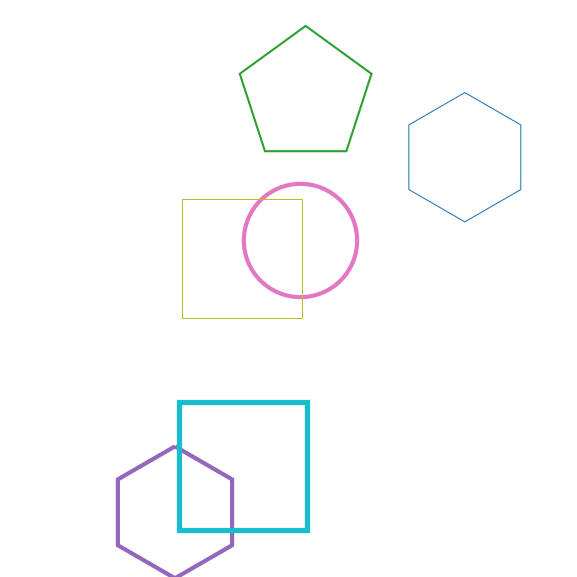[{"shape": "hexagon", "thickness": 0.5, "radius": 0.56, "center": [0.805, 0.727]}, {"shape": "pentagon", "thickness": 1, "radius": 0.6, "center": [0.529, 0.834]}, {"shape": "hexagon", "thickness": 2, "radius": 0.57, "center": [0.303, 0.112]}, {"shape": "circle", "thickness": 2, "radius": 0.49, "center": [0.52, 0.583]}, {"shape": "square", "thickness": 0.5, "radius": 0.52, "center": [0.419, 0.551]}, {"shape": "square", "thickness": 2.5, "radius": 0.55, "center": [0.421, 0.193]}]